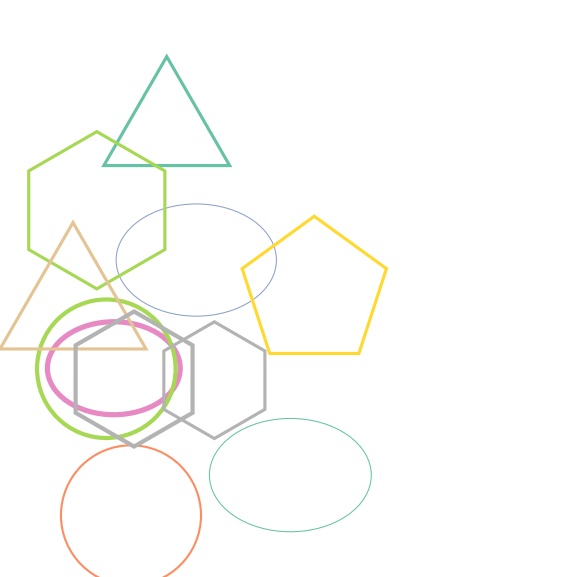[{"shape": "oval", "thickness": 0.5, "radius": 0.7, "center": [0.503, 0.176]}, {"shape": "triangle", "thickness": 1.5, "radius": 0.63, "center": [0.289, 0.775]}, {"shape": "circle", "thickness": 1, "radius": 0.61, "center": [0.227, 0.107]}, {"shape": "oval", "thickness": 0.5, "radius": 0.69, "center": [0.34, 0.549]}, {"shape": "oval", "thickness": 2.5, "radius": 0.57, "center": [0.197, 0.361]}, {"shape": "hexagon", "thickness": 1.5, "radius": 0.68, "center": [0.168, 0.635]}, {"shape": "circle", "thickness": 2, "radius": 0.6, "center": [0.184, 0.361]}, {"shape": "pentagon", "thickness": 1.5, "radius": 0.66, "center": [0.544, 0.493]}, {"shape": "triangle", "thickness": 1.5, "radius": 0.73, "center": [0.126, 0.468]}, {"shape": "hexagon", "thickness": 2, "radius": 0.58, "center": [0.232, 0.343]}, {"shape": "hexagon", "thickness": 1.5, "radius": 0.51, "center": [0.371, 0.341]}]